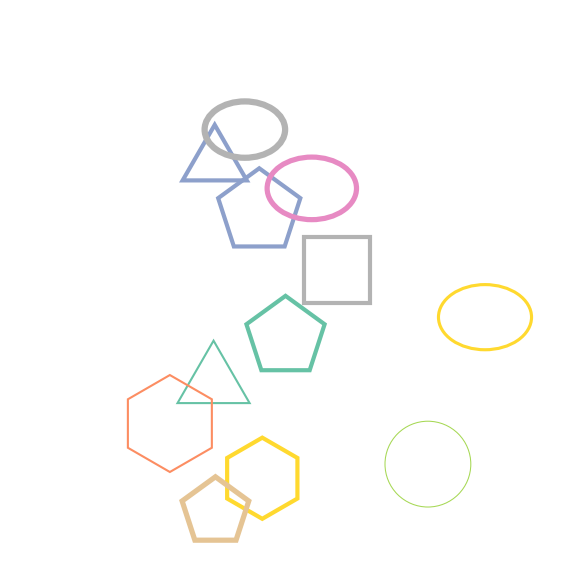[{"shape": "triangle", "thickness": 1, "radius": 0.36, "center": [0.37, 0.337]}, {"shape": "pentagon", "thickness": 2, "radius": 0.36, "center": [0.494, 0.416]}, {"shape": "hexagon", "thickness": 1, "radius": 0.42, "center": [0.294, 0.266]}, {"shape": "pentagon", "thickness": 2, "radius": 0.37, "center": [0.449, 0.633]}, {"shape": "triangle", "thickness": 2, "radius": 0.32, "center": [0.372, 0.719]}, {"shape": "oval", "thickness": 2.5, "radius": 0.39, "center": [0.54, 0.673]}, {"shape": "circle", "thickness": 0.5, "radius": 0.37, "center": [0.741, 0.195]}, {"shape": "hexagon", "thickness": 2, "radius": 0.35, "center": [0.454, 0.171]}, {"shape": "oval", "thickness": 1.5, "radius": 0.4, "center": [0.84, 0.45]}, {"shape": "pentagon", "thickness": 2.5, "radius": 0.3, "center": [0.373, 0.113]}, {"shape": "oval", "thickness": 3, "radius": 0.35, "center": [0.424, 0.775]}, {"shape": "square", "thickness": 2, "radius": 0.29, "center": [0.583, 0.531]}]